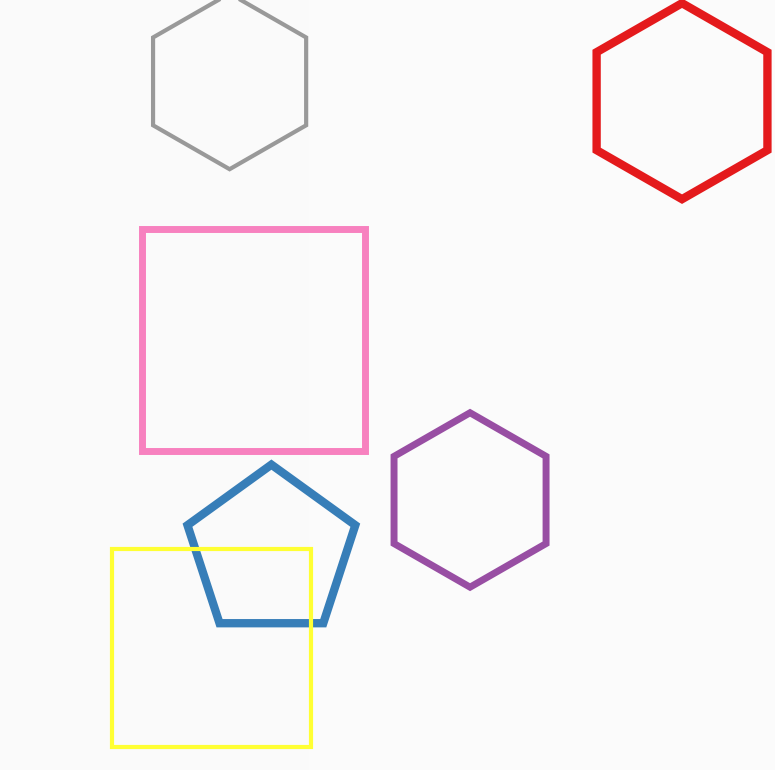[{"shape": "hexagon", "thickness": 3, "radius": 0.64, "center": [0.88, 0.869]}, {"shape": "pentagon", "thickness": 3, "radius": 0.57, "center": [0.35, 0.283]}, {"shape": "hexagon", "thickness": 2.5, "radius": 0.57, "center": [0.607, 0.351]}, {"shape": "square", "thickness": 1.5, "radius": 0.64, "center": [0.273, 0.159]}, {"shape": "square", "thickness": 2.5, "radius": 0.72, "center": [0.327, 0.558]}, {"shape": "hexagon", "thickness": 1.5, "radius": 0.57, "center": [0.296, 0.894]}]